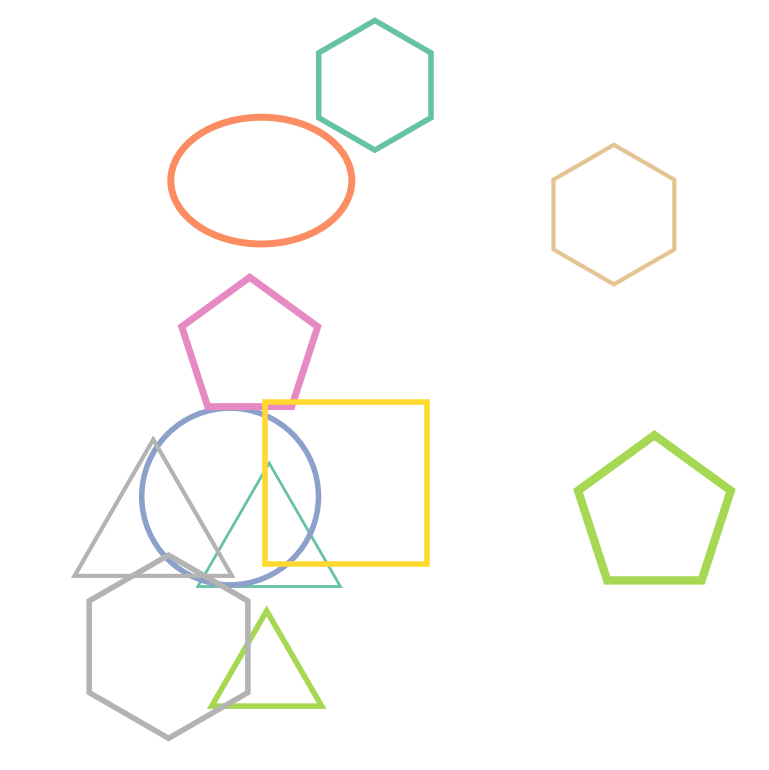[{"shape": "triangle", "thickness": 1, "radius": 0.53, "center": [0.35, 0.292]}, {"shape": "hexagon", "thickness": 2, "radius": 0.42, "center": [0.487, 0.889]}, {"shape": "oval", "thickness": 2.5, "radius": 0.59, "center": [0.339, 0.765]}, {"shape": "circle", "thickness": 2, "radius": 0.57, "center": [0.299, 0.355]}, {"shape": "pentagon", "thickness": 2.5, "radius": 0.46, "center": [0.324, 0.547]}, {"shape": "triangle", "thickness": 2, "radius": 0.41, "center": [0.346, 0.124]}, {"shape": "pentagon", "thickness": 3, "radius": 0.52, "center": [0.85, 0.331]}, {"shape": "square", "thickness": 2, "radius": 0.53, "center": [0.449, 0.372]}, {"shape": "hexagon", "thickness": 1.5, "radius": 0.45, "center": [0.797, 0.721]}, {"shape": "hexagon", "thickness": 2, "radius": 0.59, "center": [0.219, 0.16]}, {"shape": "triangle", "thickness": 1.5, "radius": 0.59, "center": [0.199, 0.311]}]